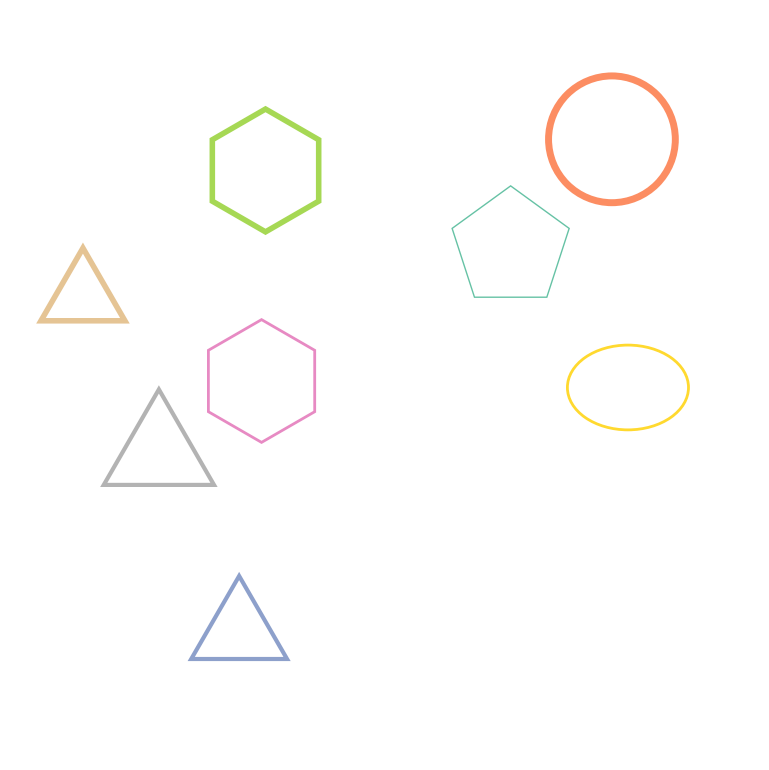[{"shape": "pentagon", "thickness": 0.5, "radius": 0.4, "center": [0.663, 0.679]}, {"shape": "circle", "thickness": 2.5, "radius": 0.41, "center": [0.795, 0.819]}, {"shape": "triangle", "thickness": 1.5, "radius": 0.36, "center": [0.311, 0.18]}, {"shape": "hexagon", "thickness": 1, "radius": 0.4, "center": [0.34, 0.505]}, {"shape": "hexagon", "thickness": 2, "radius": 0.4, "center": [0.345, 0.779]}, {"shape": "oval", "thickness": 1, "radius": 0.39, "center": [0.816, 0.497]}, {"shape": "triangle", "thickness": 2, "radius": 0.31, "center": [0.108, 0.615]}, {"shape": "triangle", "thickness": 1.5, "radius": 0.41, "center": [0.206, 0.412]}]